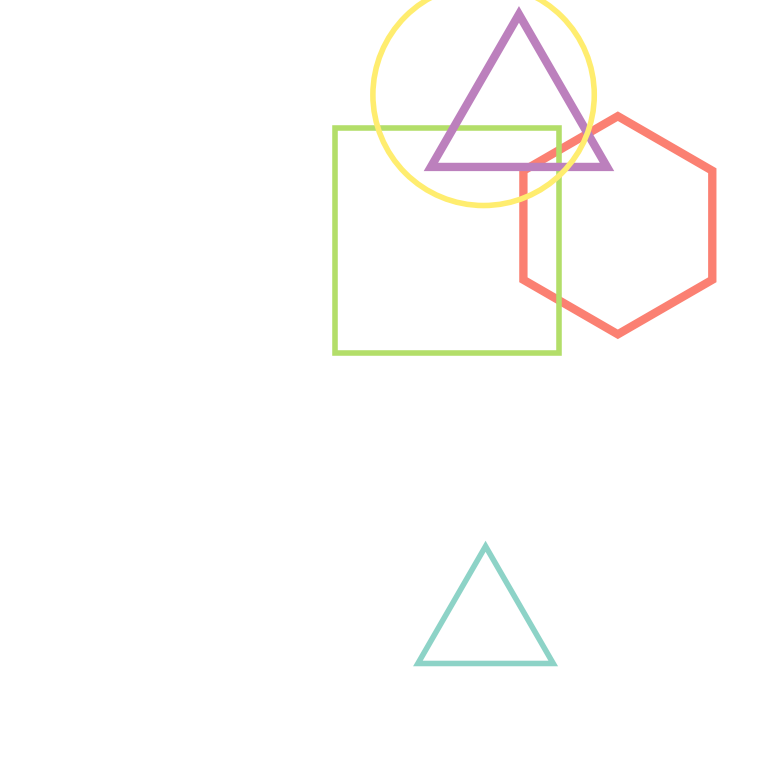[{"shape": "triangle", "thickness": 2, "radius": 0.51, "center": [0.631, 0.189]}, {"shape": "hexagon", "thickness": 3, "radius": 0.71, "center": [0.802, 0.707]}, {"shape": "square", "thickness": 2, "radius": 0.73, "center": [0.581, 0.688]}, {"shape": "triangle", "thickness": 3, "radius": 0.66, "center": [0.674, 0.849]}, {"shape": "circle", "thickness": 2, "radius": 0.72, "center": [0.628, 0.877]}]